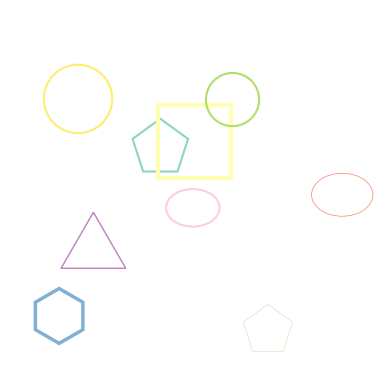[{"shape": "pentagon", "thickness": 1.5, "radius": 0.38, "center": [0.416, 0.616]}, {"shape": "square", "thickness": 3, "radius": 0.48, "center": [0.505, 0.632]}, {"shape": "oval", "thickness": 0.5, "radius": 0.4, "center": [0.889, 0.494]}, {"shape": "hexagon", "thickness": 2.5, "radius": 0.36, "center": [0.154, 0.179]}, {"shape": "circle", "thickness": 1.5, "radius": 0.35, "center": [0.604, 0.741]}, {"shape": "oval", "thickness": 1.5, "radius": 0.35, "center": [0.501, 0.46]}, {"shape": "triangle", "thickness": 1, "radius": 0.48, "center": [0.243, 0.352]}, {"shape": "pentagon", "thickness": 0.5, "radius": 0.34, "center": [0.696, 0.142]}, {"shape": "circle", "thickness": 1.5, "radius": 0.44, "center": [0.203, 0.743]}]